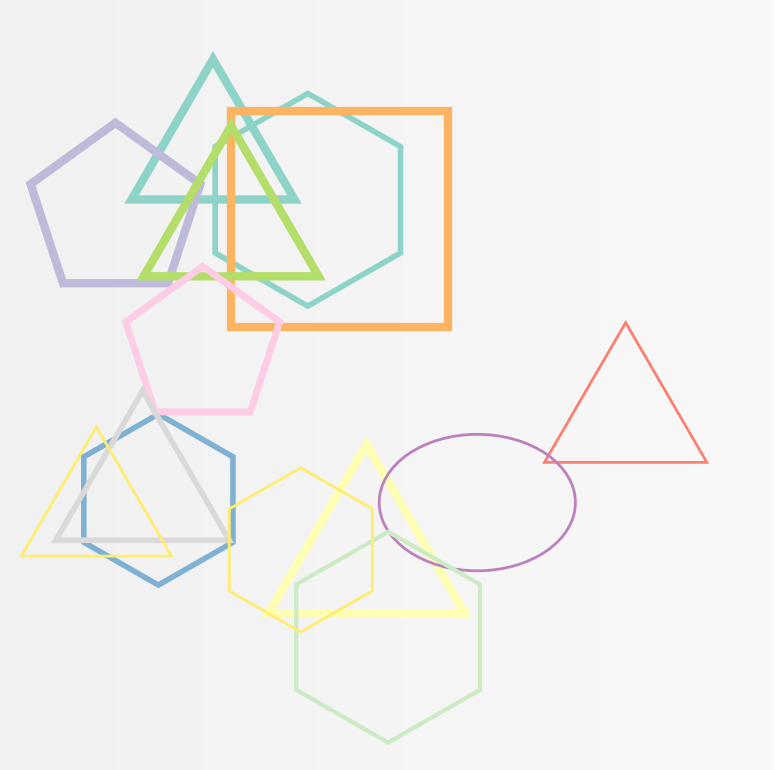[{"shape": "hexagon", "thickness": 2, "radius": 0.69, "center": [0.397, 0.741]}, {"shape": "triangle", "thickness": 3, "radius": 0.61, "center": [0.275, 0.802]}, {"shape": "triangle", "thickness": 3, "radius": 0.73, "center": [0.473, 0.276]}, {"shape": "pentagon", "thickness": 3, "radius": 0.58, "center": [0.149, 0.725]}, {"shape": "triangle", "thickness": 1, "radius": 0.6, "center": [0.807, 0.46]}, {"shape": "hexagon", "thickness": 2, "radius": 0.56, "center": [0.204, 0.351]}, {"shape": "square", "thickness": 3, "radius": 0.7, "center": [0.438, 0.716]}, {"shape": "triangle", "thickness": 3, "radius": 0.65, "center": [0.298, 0.706]}, {"shape": "pentagon", "thickness": 2.5, "radius": 0.52, "center": [0.262, 0.55]}, {"shape": "triangle", "thickness": 2, "radius": 0.65, "center": [0.184, 0.363]}, {"shape": "oval", "thickness": 1, "radius": 0.63, "center": [0.616, 0.347]}, {"shape": "hexagon", "thickness": 1.5, "radius": 0.68, "center": [0.501, 0.173]}, {"shape": "hexagon", "thickness": 1, "radius": 0.53, "center": [0.388, 0.286]}, {"shape": "triangle", "thickness": 1, "radius": 0.56, "center": [0.124, 0.334]}]